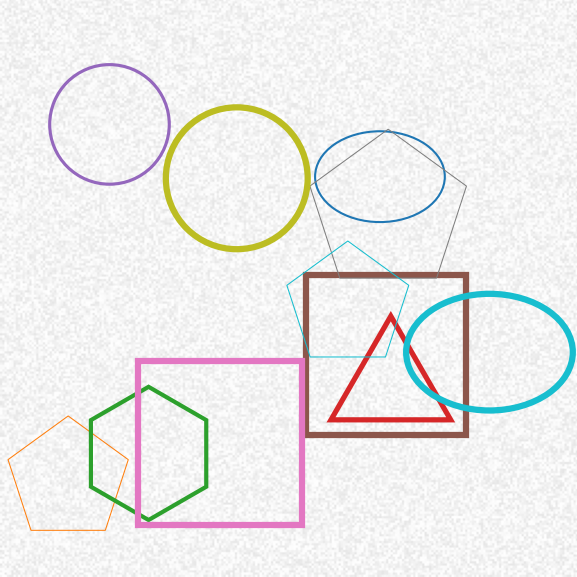[{"shape": "oval", "thickness": 1, "radius": 0.56, "center": [0.658, 0.693]}, {"shape": "pentagon", "thickness": 0.5, "radius": 0.55, "center": [0.118, 0.169]}, {"shape": "hexagon", "thickness": 2, "radius": 0.58, "center": [0.257, 0.214]}, {"shape": "triangle", "thickness": 2.5, "radius": 0.6, "center": [0.677, 0.332]}, {"shape": "circle", "thickness": 1.5, "radius": 0.52, "center": [0.19, 0.784]}, {"shape": "square", "thickness": 3, "radius": 0.69, "center": [0.669, 0.384]}, {"shape": "square", "thickness": 3, "radius": 0.71, "center": [0.381, 0.232]}, {"shape": "pentagon", "thickness": 0.5, "radius": 0.71, "center": [0.672, 0.633]}, {"shape": "circle", "thickness": 3, "radius": 0.61, "center": [0.41, 0.69]}, {"shape": "oval", "thickness": 3, "radius": 0.72, "center": [0.848, 0.389]}, {"shape": "pentagon", "thickness": 0.5, "radius": 0.55, "center": [0.602, 0.471]}]